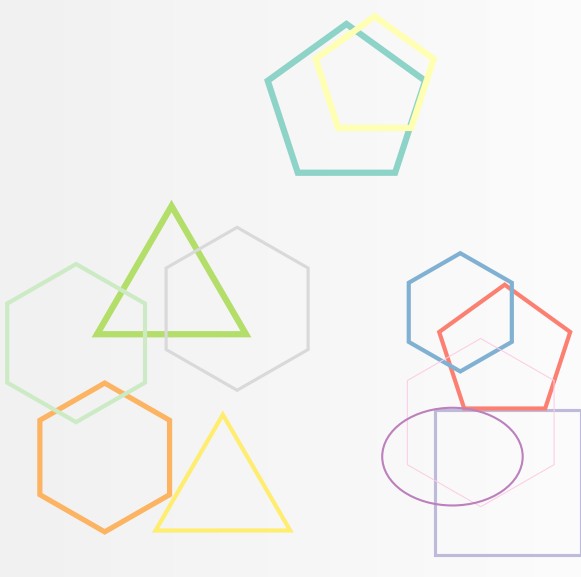[{"shape": "pentagon", "thickness": 3, "radius": 0.71, "center": [0.596, 0.815]}, {"shape": "pentagon", "thickness": 3, "radius": 0.53, "center": [0.645, 0.864]}, {"shape": "square", "thickness": 1.5, "radius": 0.63, "center": [0.874, 0.164]}, {"shape": "pentagon", "thickness": 2, "radius": 0.59, "center": [0.868, 0.388]}, {"shape": "hexagon", "thickness": 2, "radius": 0.51, "center": [0.792, 0.458]}, {"shape": "hexagon", "thickness": 2.5, "radius": 0.64, "center": [0.18, 0.207]}, {"shape": "triangle", "thickness": 3, "radius": 0.74, "center": [0.295, 0.494]}, {"shape": "hexagon", "thickness": 0.5, "radius": 0.73, "center": [0.827, 0.267]}, {"shape": "hexagon", "thickness": 1.5, "radius": 0.71, "center": [0.408, 0.464]}, {"shape": "oval", "thickness": 1, "radius": 0.6, "center": [0.778, 0.208]}, {"shape": "hexagon", "thickness": 2, "radius": 0.68, "center": [0.131, 0.405]}, {"shape": "triangle", "thickness": 2, "radius": 0.67, "center": [0.383, 0.147]}]